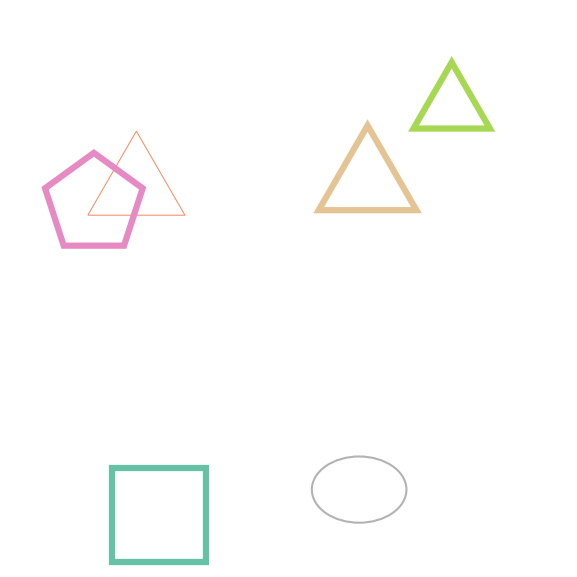[{"shape": "square", "thickness": 3, "radius": 0.41, "center": [0.275, 0.108]}, {"shape": "triangle", "thickness": 0.5, "radius": 0.49, "center": [0.236, 0.675]}, {"shape": "pentagon", "thickness": 3, "radius": 0.44, "center": [0.163, 0.646]}, {"shape": "triangle", "thickness": 3, "radius": 0.38, "center": [0.782, 0.815]}, {"shape": "triangle", "thickness": 3, "radius": 0.49, "center": [0.637, 0.684]}, {"shape": "oval", "thickness": 1, "radius": 0.41, "center": [0.622, 0.151]}]